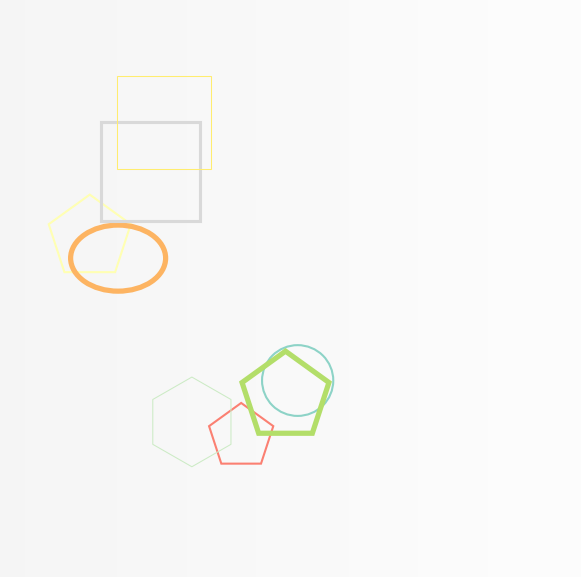[{"shape": "circle", "thickness": 1, "radius": 0.31, "center": [0.512, 0.34]}, {"shape": "pentagon", "thickness": 1, "radius": 0.37, "center": [0.154, 0.588]}, {"shape": "pentagon", "thickness": 1, "radius": 0.29, "center": [0.415, 0.243]}, {"shape": "oval", "thickness": 2.5, "radius": 0.41, "center": [0.203, 0.552]}, {"shape": "pentagon", "thickness": 2.5, "radius": 0.39, "center": [0.491, 0.312]}, {"shape": "square", "thickness": 1.5, "radius": 0.43, "center": [0.258, 0.703]}, {"shape": "hexagon", "thickness": 0.5, "radius": 0.39, "center": [0.33, 0.269]}, {"shape": "square", "thickness": 0.5, "radius": 0.4, "center": [0.282, 0.787]}]